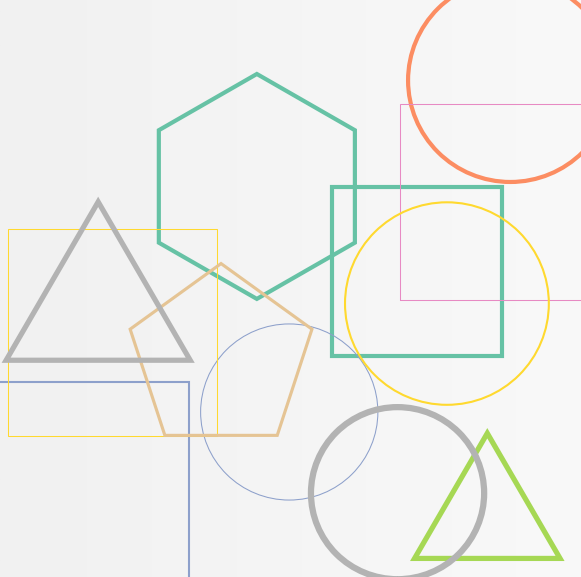[{"shape": "square", "thickness": 2, "radius": 0.73, "center": [0.717, 0.529]}, {"shape": "hexagon", "thickness": 2, "radius": 0.97, "center": [0.442, 0.676]}, {"shape": "circle", "thickness": 2, "radius": 0.88, "center": [0.878, 0.86]}, {"shape": "circle", "thickness": 0.5, "radius": 0.76, "center": [0.498, 0.286]}, {"shape": "square", "thickness": 1, "radius": 1.0, "center": [0.126, 0.138]}, {"shape": "square", "thickness": 0.5, "radius": 0.85, "center": [0.857, 0.65]}, {"shape": "triangle", "thickness": 2.5, "radius": 0.72, "center": [0.838, 0.104]}, {"shape": "circle", "thickness": 1, "radius": 0.88, "center": [0.769, 0.473]}, {"shape": "square", "thickness": 0.5, "radius": 0.9, "center": [0.194, 0.424]}, {"shape": "pentagon", "thickness": 1.5, "radius": 0.82, "center": [0.38, 0.378]}, {"shape": "triangle", "thickness": 2.5, "radius": 0.91, "center": [0.169, 0.467]}, {"shape": "circle", "thickness": 3, "radius": 0.74, "center": [0.684, 0.145]}]